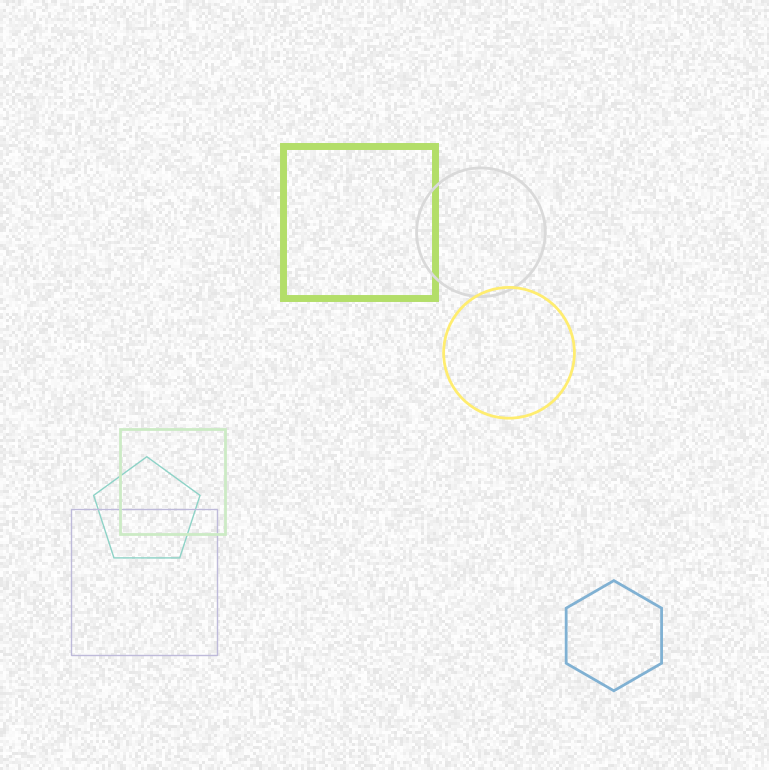[{"shape": "pentagon", "thickness": 0.5, "radius": 0.36, "center": [0.191, 0.334]}, {"shape": "square", "thickness": 0.5, "radius": 0.47, "center": [0.187, 0.245]}, {"shape": "hexagon", "thickness": 1, "radius": 0.36, "center": [0.797, 0.174]}, {"shape": "square", "thickness": 2.5, "radius": 0.49, "center": [0.466, 0.712]}, {"shape": "circle", "thickness": 1, "radius": 0.42, "center": [0.625, 0.698]}, {"shape": "square", "thickness": 1, "radius": 0.34, "center": [0.224, 0.375]}, {"shape": "circle", "thickness": 1, "radius": 0.42, "center": [0.661, 0.542]}]